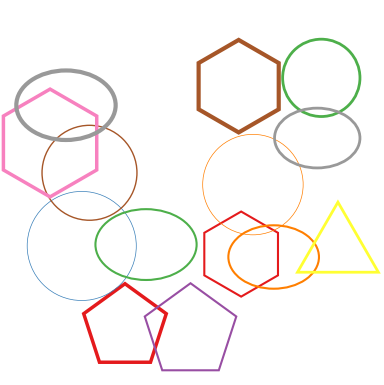[{"shape": "hexagon", "thickness": 1.5, "radius": 0.55, "center": [0.626, 0.34]}, {"shape": "pentagon", "thickness": 2.5, "radius": 0.56, "center": [0.325, 0.15]}, {"shape": "circle", "thickness": 0.5, "radius": 0.71, "center": [0.212, 0.361]}, {"shape": "oval", "thickness": 1.5, "radius": 0.66, "center": [0.379, 0.365]}, {"shape": "circle", "thickness": 2, "radius": 0.5, "center": [0.835, 0.798]}, {"shape": "pentagon", "thickness": 1.5, "radius": 0.62, "center": [0.495, 0.139]}, {"shape": "oval", "thickness": 1.5, "radius": 0.59, "center": [0.711, 0.332]}, {"shape": "circle", "thickness": 0.5, "radius": 0.65, "center": [0.657, 0.521]}, {"shape": "triangle", "thickness": 2, "radius": 0.61, "center": [0.878, 0.354]}, {"shape": "circle", "thickness": 1, "radius": 0.62, "center": [0.232, 0.551]}, {"shape": "hexagon", "thickness": 3, "radius": 0.6, "center": [0.62, 0.776]}, {"shape": "hexagon", "thickness": 2.5, "radius": 0.7, "center": [0.13, 0.629]}, {"shape": "oval", "thickness": 3, "radius": 0.65, "center": [0.171, 0.727]}, {"shape": "oval", "thickness": 2, "radius": 0.55, "center": [0.824, 0.641]}]